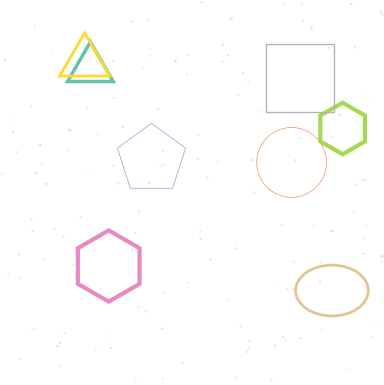[{"shape": "triangle", "thickness": 2.5, "radius": 0.34, "center": [0.235, 0.822]}, {"shape": "circle", "thickness": 0.5, "radius": 0.45, "center": [0.757, 0.578]}, {"shape": "pentagon", "thickness": 0.5, "radius": 0.47, "center": [0.393, 0.586]}, {"shape": "hexagon", "thickness": 3, "radius": 0.46, "center": [0.282, 0.309]}, {"shape": "hexagon", "thickness": 3, "radius": 0.34, "center": [0.89, 0.666]}, {"shape": "triangle", "thickness": 2, "radius": 0.37, "center": [0.22, 0.84]}, {"shape": "oval", "thickness": 2, "radius": 0.47, "center": [0.862, 0.245]}, {"shape": "square", "thickness": 1, "radius": 0.44, "center": [0.78, 0.797]}]